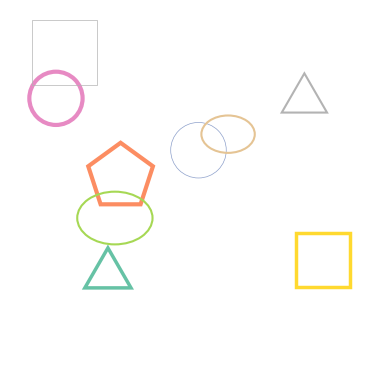[{"shape": "triangle", "thickness": 2.5, "radius": 0.35, "center": [0.28, 0.287]}, {"shape": "pentagon", "thickness": 3, "radius": 0.44, "center": [0.313, 0.541]}, {"shape": "circle", "thickness": 0.5, "radius": 0.36, "center": [0.516, 0.61]}, {"shape": "circle", "thickness": 3, "radius": 0.35, "center": [0.145, 0.745]}, {"shape": "oval", "thickness": 1.5, "radius": 0.49, "center": [0.298, 0.434]}, {"shape": "square", "thickness": 2.5, "radius": 0.35, "center": [0.839, 0.324]}, {"shape": "oval", "thickness": 1.5, "radius": 0.35, "center": [0.592, 0.651]}, {"shape": "triangle", "thickness": 1.5, "radius": 0.34, "center": [0.791, 0.742]}, {"shape": "square", "thickness": 0.5, "radius": 0.43, "center": [0.168, 0.864]}]